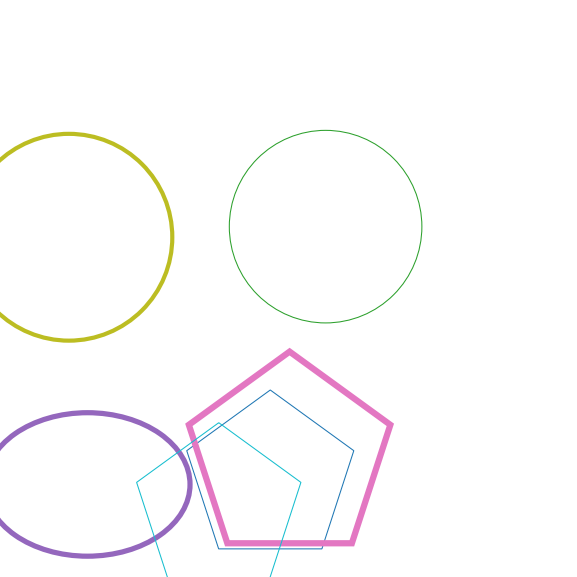[{"shape": "pentagon", "thickness": 0.5, "radius": 0.76, "center": [0.468, 0.172]}, {"shape": "circle", "thickness": 0.5, "radius": 0.83, "center": [0.564, 0.607]}, {"shape": "oval", "thickness": 2.5, "radius": 0.89, "center": [0.152, 0.16]}, {"shape": "pentagon", "thickness": 3, "radius": 0.92, "center": [0.501, 0.207]}, {"shape": "circle", "thickness": 2, "radius": 0.9, "center": [0.119, 0.588]}, {"shape": "pentagon", "thickness": 0.5, "radius": 0.75, "center": [0.379, 0.118]}]